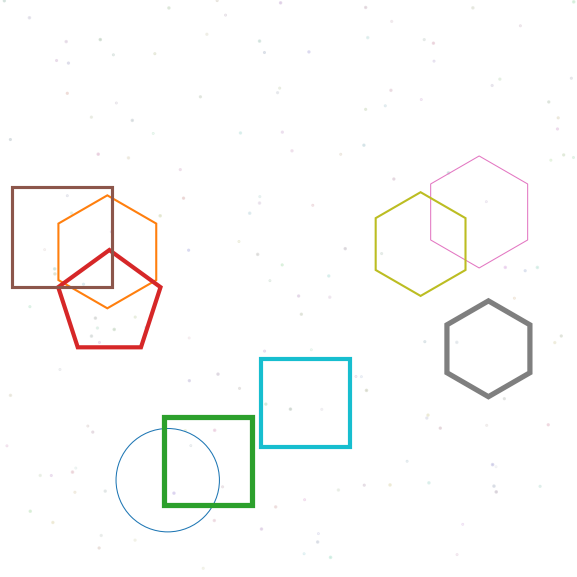[{"shape": "circle", "thickness": 0.5, "radius": 0.45, "center": [0.29, 0.168]}, {"shape": "hexagon", "thickness": 1, "radius": 0.49, "center": [0.186, 0.563]}, {"shape": "square", "thickness": 2.5, "radius": 0.38, "center": [0.36, 0.201]}, {"shape": "pentagon", "thickness": 2, "radius": 0.47, "center": [0.189, 0.473]}, {"shape": "square", "thickness": 1.5, "radius": 0.43, "center": [0.107, 0.589]}, {"shape": "hexagon", "thickness": 0.5, "radius": 0.48, "center": [0.83, 0.632]}, {"shape": "hexagon", "thickness": 2.5, "radius": 0.41, "center": [0.846, 0.395]}, {"shape": "hexagon", "thickness": 1, "radius": 0.45, "center": [0.728, 0.577]}, {"shape": "square", "thickness": 2, "radius": 0.38, "center": [0.529, 0.301]}]